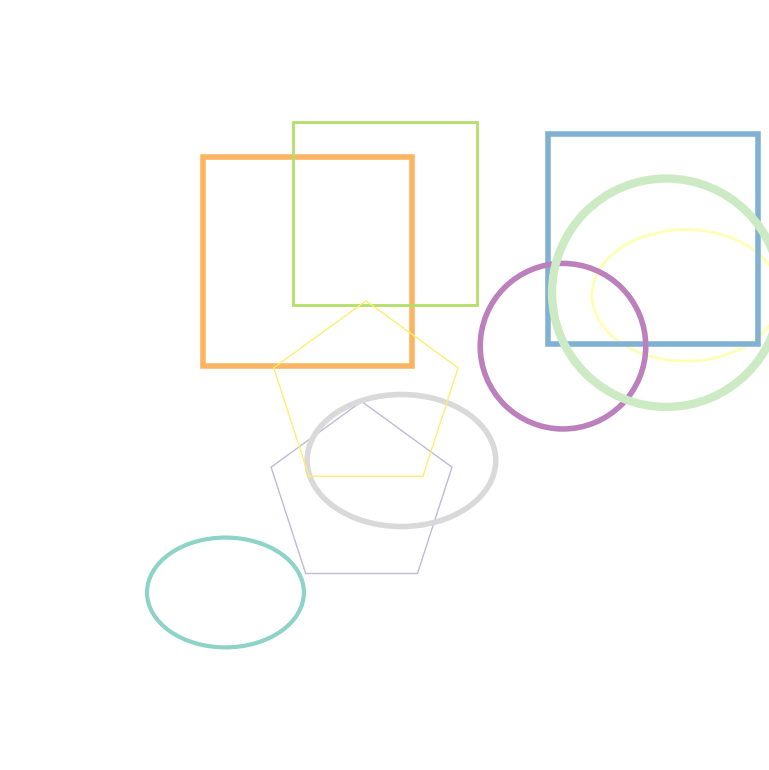[{"shape": "oval", "thickness": 1.5, "radius": 0.51, "center": [0.293, 0.231]}, {"shape": "oval", "thickness": 1, "radius": 0.61, "center": [0.891, 0.616]}, {"shape": "pentagon", "thickness": 0.5, "radius": 0.62, "center": [0.47, 0.355]}, {"shape": "square", "thickness": 2, "radius": 0.68, "center": [0.848, 0.69]}, {"shape": "square", "thickness": 2, "radius": 0.68, "center": [0.4, 0.66]}, {"shape": "square", "thickness": 1, "radius": 0.6, "center": [0.5, 0.723]}, {"shape": "oval", "thickness": 2, "radius": 0.61, "center": [0.521, 0.402]}, {"shape": "circle", "thickness": 2, "radius": 0.54, "center": [0.731, 0.55]}, {"shape": "circle", "thickness": 3, "radius": 0.74, "center": [0.865, 0.62]}, {"shape": "pentagon", "thickness": 0.5, "radius": 0.63, "center": [0.475, 0.483]}]